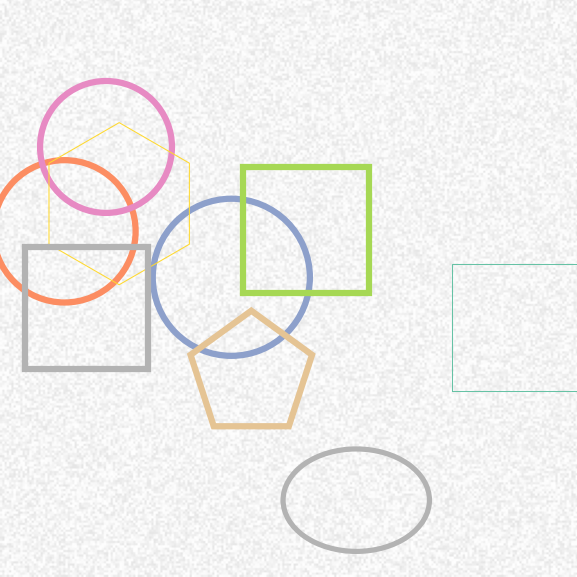[{"shape": "square", "thickness": 0.5, "radius": 0.55, "center": [0.892, 0.432]}, {"shape": "circle", "thickness": 3, "radius": 0.62, "center": [0.112, 0.599]}, {"shape": "circle", "thickness": 3, "radius": 0.68, "center": [0.401, 0.519]}, {"shape": "circle", "thickness": 3, "radius": 0.57, "center": [0.184, 0.745]}, {"shape": "square", "thickness": 3, "radius": 0.54, "center": [0.53, 0.601]}, {"shape": "hexagon", "thickness": 0.5, "radius": 0.7, "center": [0.206, 0.646]}, {"shape": "pentagon", "thickness": 3, "radius": 0.55, "center": [0.435, 0.351]}, {"shape": "square", "thickness": 3, "radius": 0.53, "center": [0.15, 0.466]}, {"shape": "oval", "thickness": 2.5, "radius": 0.63, "center": [0.617, 0.133]}]